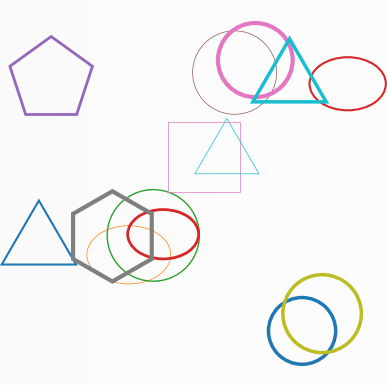[{"shape": "circle", "thickness": 2.5, "radius": 0.43, "center": [0.78, 0.14]}, {"shape": "triangle", "thickness": 1.5, "radius": 0.55, "center": [0.1, 0.368]}, {"shape": "oval", "thickness": 0.5, "radius": 0.54, "center": [0.332, 0.338]}, {"shape": "circle", "thickness": 1, "radius": 0.59, "center": [0.396, 0.389]}, {"shape": "oval", "thickness": 1.5, "radius": 0.49, "center": [0.897, 0.782]}, {"shape": "oval", "thickness": 2, "radius": 0.46, "center": [0.421, 0.392]}, {"shape": "pentagon", "thickness": 2, "radius": 0.56, "center": [0.132, 0.793]}, {"shape": "circle", "thickness": 0.5, "radius": 0.54, "center": [0.605, 0.812]}, {"shape": "square", "thickness": 0.5, "radius": 0.46, "center": [0.527, 0.592]}, {"shape": "circle", "thickness": 3, "radius": 0.48, "center": [0.659, 0.844]}, {"shape": "hexagon", "thickness": 3, "radius": 0.59, "center": [0.29, 0.386]}, {"shape": "circle", "thickness": 2.5, "radius": 0.51, "center": [0.831, 0.185]}, {"shape": "triangle", "thickness": 0.5, "radius": 0.48, "center": [0.586, 0.596]}, {"shape": "triangle", "thickness": 2.5, "radius": 0.55, "center": [0.747, 0.79]}]